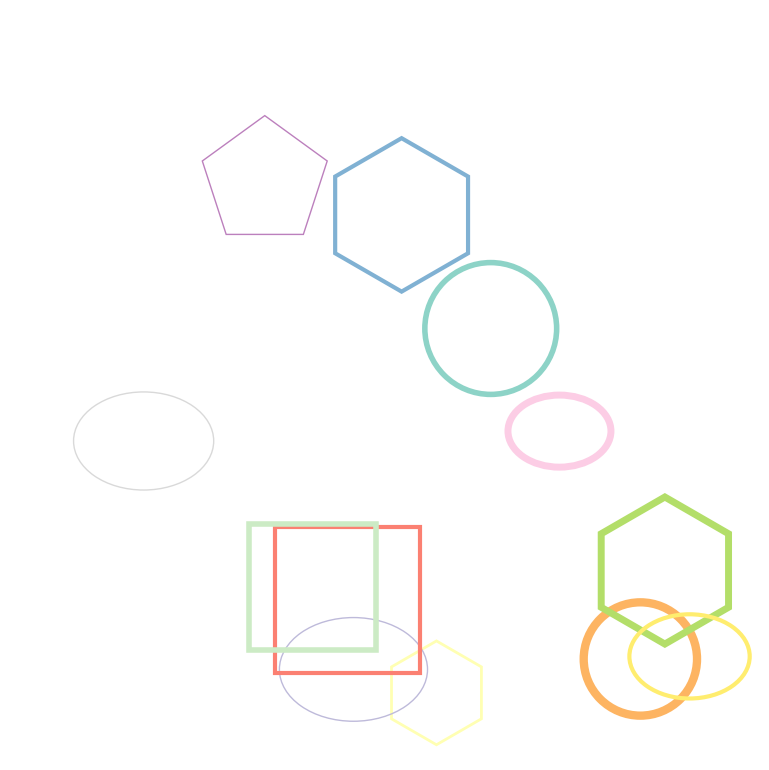[{"shape": "circle", "thickness": 2, "radius": 0.43, "center": [0.637, 0.573]}, {"shape": "hexagon", "thickness": 1, "radius": 0.34, "center": [0.567, 0.1]}, {"shape": "oval", "thickness": 0.5, "radius": 0.48, "center": [0.459, 0.131]}, {"shape": "square", "thickness": 1.5, "radius": 0.47, "center": [0.452, 0.221]}, {"shape": "hexagon", "thickness": 1.5, "radius": 0.5, "center": [0.522, 0.721]}, {"shape": "circle", "thickness": 3, "radius": 0.37, "center": [0.832, 0.144]}, {"shape": "hexagon", "thickness": 2.5, "radius": 0.48, "center": [0.863, 0.259]}, {"shape": "oval", "thickness": 2.5, "radius": 0.33, "center": [0.727, 0.44]}, {"shape": "oval", "thickness": 0.5, "radius": 0.45, "center": [0.187, 0.427]}, {"shape": "pentagon", "thickness": 0.5, "radius": 0.43, "center": [0.344, 0.765]}, {"shape": "square", "thickness": 2, "radius": 0.41, "center": [0.406, 0.237]}, {"shape": "oval", "thickness": 1.5, "radius": 0.39, "center": [0.896, 0.148]}]